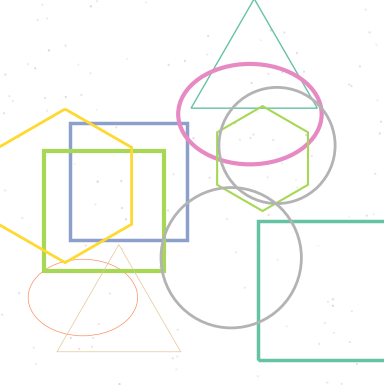[{"shape": "square", "thickness": 2.5, "radius": 0.9, "center": [0.849, 0.245]}, {"shape": "triangle", "thickness": 1, "radius": 0.95, "center": [0.66, 0.814]}, {"shape": "oval", "thickness": 0.5, "radius": 0.71, "center": [0.215, 0.227]}, {"shape": "square", "thickness": 2.5, "radius": 0.76, "center": [0.335, 0.529]}, {"shape": "oval", "thickness": 3, "radius": 0.93, "center": [0.649, 0.704]}, {"shape": "hexagon", "thickness": 1.5, "radius": 0.68, "center": [0.682, 0.588]}, {"shape": "square", "thickness": 3, "radius": 0.78, "center": [0.271, 0.453]}, {"shape": "hexagon", "thickness": 2, "radius": 1.0, "center": [0.169, 0.517]}, {"shape": "triangle", "thickness": 0.5, "radius": 0.93, "center": [0.309, 0.179]}, {"shape": "circle", "thickness": 2, "radius": 0.75, "center": [0.72, 0.622]}, {"shape": "circle", "thickness": 2, "radius": 0.91, "center": [0.601, 0.331]}]